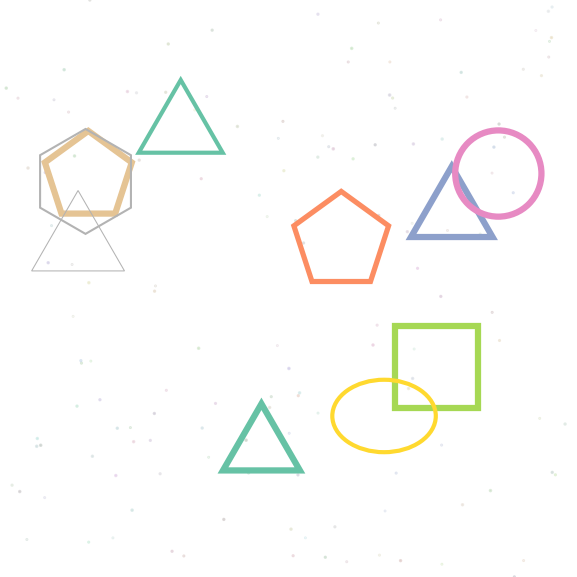[{"shape": "triangle", "thickness": 2, "radius": 0.42, "center": [0.313, 0.777]}, {"shape": "triangle", "thickness": 3, "radius": 0.38, "center": [0.453, 0.223]}, {"shape": "pentagon", "thickness": 2.5, "radius": 0.43, "center": [0.591, 0.581]}, {"shape": "triangle", "thickness": 3, "radius": 0.41, "center": [0.782, 0.629]}, {"shape": "circle", "thickness": 3, "radius": 0.37, "center": [0.863, 0.699]}, {"shape": "square", "thickness": 3, "radius": 0.36, "center": [0.756, 0.364]}, {"shape": "oval", "thickness": 2, "radius": 0.45, "center": [0.665, 0.279]}, {"shape": "pentagon", "thickness": 3, "radius": 0.4, "center": [0.153, 0.693]}, {"shape": "hexagon", "thickness": 1, "radius": 0.45, "center": [0.148, 0.685]}, {"shape": "triangle", "thickness": 0.5, "radius": 0.46, "center": [0.135, 0.576]}]